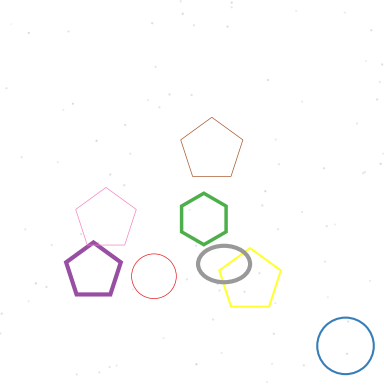[{"shape": "circle", "thickness": 0.5, "radius": 0.29, "center": [0.4, 0.282]}, {"shape": "circle", "thickness": 1.5, "radius": 0.37, "center": [0.897, 0.102]}, {"shape": "hexagon", "thickness": 2.5, "radius": 0.33, "center": [0.529, 0.431]}, {"shape": "pentagon", "thickness": 3, "radius": 0.37, "center": [0.243, 0.296]}, {"shape": "pentagon", "thickness": 1.5, "radius": 0.42, "center": [0.65, 0.271]}, {"shape": "pentagon", "thickness": 0.5, "radius": 0.42, "center": [0.55, 0.61]}, {"shape": "pentagon", "thickness": 0.5, "radius": 0.41, "center": [0.275, 0.43]}, {"shape": "oval", "thickness": 3, "radius": 0.34, "center": [0.582, 0.314]}]